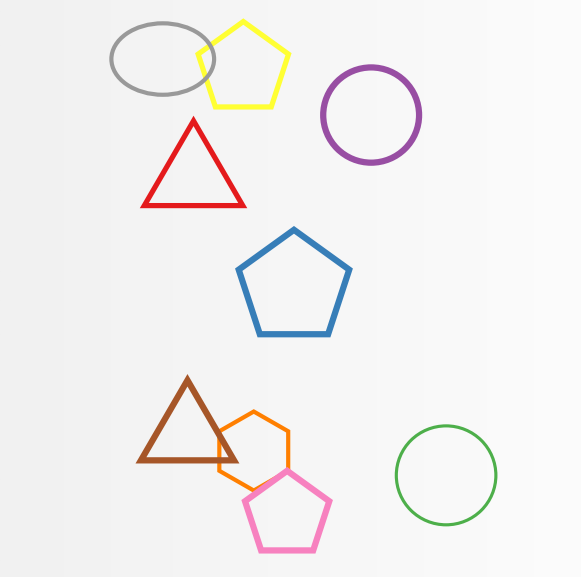[{"shape": "triangle", "thickness": 2.5, "radius": 0.49, "center": [0.333, 0.692]}, {"shape": "pentagon", "thickness": 3, "radius": 0.5, "center": [0.506, 0.501]}, {"shape": "circle", "thickness": 1.5, "radius": 0.43, "center": [0.767, 0.176]}, {"shape": "circle", "thickness": 3, "radius": 0.41, "center": [0.639, 0.8]}, {"shape": "hexagon", "thickness": 2, "radius": 0.34, "center": [0.437, 0.218]}, {"shape": "pentagon", "thickness": 2.5, "radius": 0.41, "center": [0.419, 0.88]}, {"shape": "triangle", "thickness": 3, "radius": 0.46, "center": [0.323, 0.248]}, {"shape": "pentagon", "thickness": 3, "radius": 0.38, "center": [0.494, 0.108]}, {"shape": "oval", "thickness": 2, "radius": 0.44, "center": [0.28, 0.897]}]